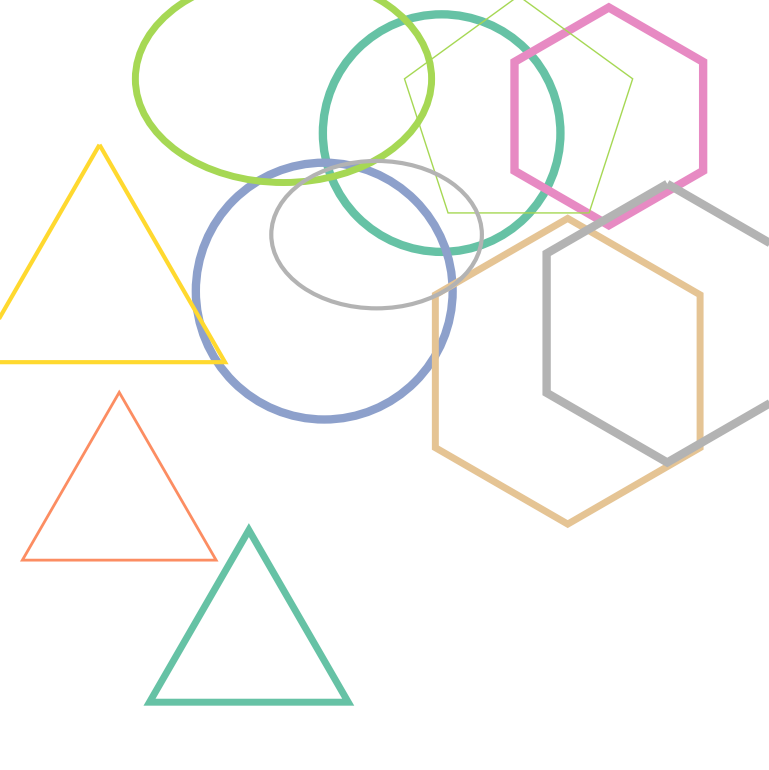[{"shape": "circle", "thickness": 3, "radius": 0.77, "center": [0.574, 0.827]}, {"shape": "triangle", "thickness": 2.5, "radius": 0.75, "center": [0.323, 0.163]}, {"shape": "triangle", "thickness": 1, "radius": 0.73, "center": [0.155, 0.345]}, {"shape": "circle", "thickness": 3, "radius": 0.83, "center": [0.421, 0.622]}, {"shape": "hexagon", "thickness": 3, "radius": 0.71, "center": [0.791, 0.849]}, {"shape": "pentagon", "thickness": 0.5, "radius": 0.78, "center": [0.673, 0.85]}, {"shape": "oval", "thickness": 2.5, "radius": 0.96, "center": [0.368, 0.898]}, {"shape": "triangle", "thickness": 1.5, "radius": 0.94, "center": [0.129, 0.624]}, {"shape": "hexagon", "thickness": 2.5, "radius": 0.99, "center": [0.737, 0.518]}, {"shape": "hexagon", "thickness": 3, "radius": 0.9, "center": [0.867, 0.58]}, {"shape": "oval", "thickness": 1.5, "radius": 0.68, "center": [0.489, 0.695]}]